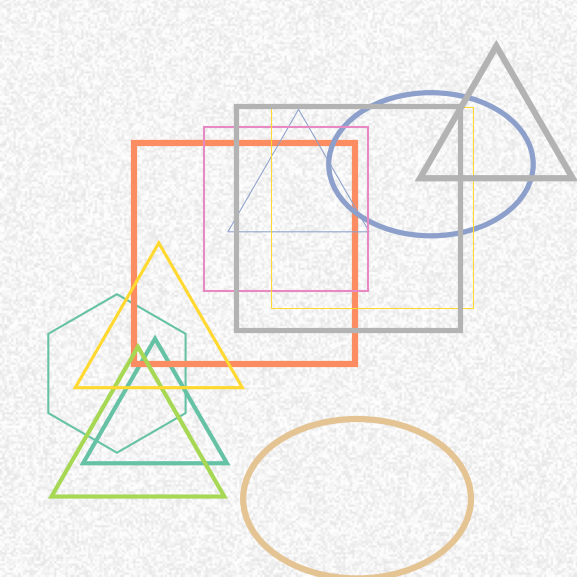[{"shape": "hexagon", "thickness": 1, "radius": 0.69, "center": [0.203, 0.352]}, {"shape": "triangle", "thickness": 2, "radius": 0.72, "center": [0.268, 0.269]}, {"shape": "square", "thickness": 3, "radius": 0.96, "center": [0.423, 0.56]}, {"shape": "triangle", "thickness": 0.5, "radius": 0.71, "center": [0.517, 0.668]}, {"shape": "oval", "thickness": 2.5, "radius": 0.89, "center": [0.746, 0.715]}, {"shape": "square", "thickness": 1, "radius": 0.71, "center": [0.495, 0.637]}, {"shape": "triangle", "thickness": 2, "radius": 0.86, "center": [0.239, 0.226]}, {"shape": "triangle", "thickness": 1.5, "radius": 0.84, "center": [0.275, 0.411]}, {"shape": "square", "thickness": 0.5, "radius": 0.87, "center": [0.645, 0.64]}, {"shape": "oval", "thickness": 3, "radius": 0.99, "center": [0.618, 0.136]}, {"shape": "triangle", "thickness": 3, "radius": 0.76, "center": [0.859, 0.767]}, {"shape": "square", "thickness": 2.5, "radius": 0.97, "center": [0.602, 0.622]}]